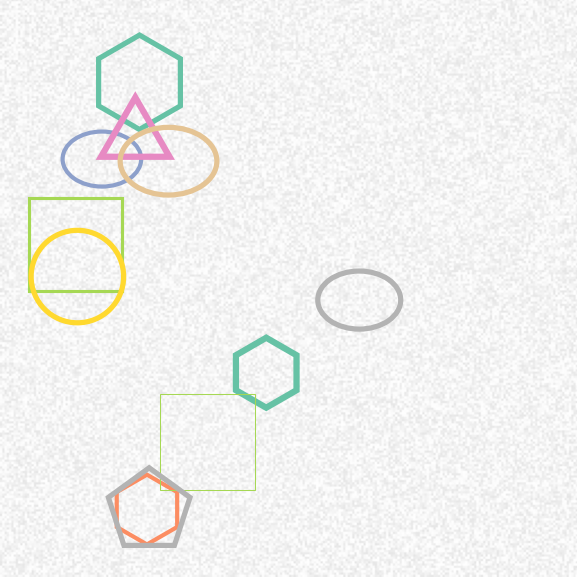[{"shape": "hexagon", "thickness": 3, "radius": 0.3, "center": [0.461, 0.354]}, {"shape": "hexagon", "thickness": 2.5, "radius": 0.41, "center": [0.242, 0.857]}, {"shape": "hexagon", "thickness": 2, "radius": 0.3, "center": [0.254, 0.117]}, {"shape": "oval", "thickness": 2, "radius": 0.34, "center": [0.176, 0.724]}, {"shape": "triangle", "thickness": 3, "radius": 0.34, "center": [0.234, 0.762]}, {"shape": "square", "thickness": 1.5, "radius": 0.4, "center": [0.13, 0.576]}, {"shape": "square", "thickness": 0.5, "radius": 0.41, "center": [0.359, 0.234]}, {"shape": "circle", "thickness": 2.5, "radius": 0.4, "center": [0.134, 0.52]}, {"shape": "oval", "thickness": 2.5, "radius": 0.42, "center": [0.292, 0.72]}, {"shape": "oval", "thickness": 2.5, "radius": 0.36, "center": [0.622, 0.48]}, {"shape": "pentagon", "thickness": 2.5, "radius": 0.37, "center": [0.258, 0.115]}]